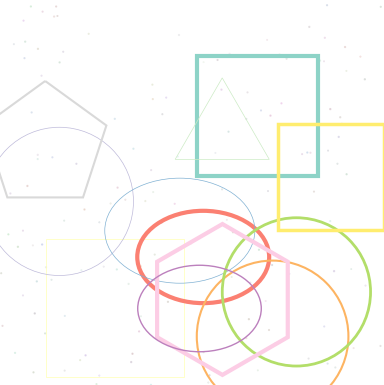[{"shape": "square", "thickness": 3, "radius": 0.78, "center": [0.669, 0.699]}, {"shape": "square", "thickness": 0.5, "radius": 0.89, "center": [0.298, 0.2]}, {"shape": "circle", "thickness": 0.5, "radius": 0.96, "center": [0.154, 0.477]}, {"shape": "oval", "thickness": 3, "radius": 0.86, "center": [0.528, 0.333]}, {"shape": "oval", "thickness": 0.5, "radius": 0.97, "center": [0.467, 0.401]}, {"shape": "circle", "thickness": 1.5, "radius": 0.98, "center": [0.708, 0.126]}, {"shape": "circle", "thickness": 2, "radius": 0.96, "center": [0.77, 0.242]}, {"shape": "hexagon", "thickness": 3, "radius": 0.98, "center": [0.578, 0.222]}, {"shape": "pentagon", "thickness": 1.5, "radius": 0.84, "center": [0.117, 0.622]}, {"shape": "oval", "thickness": 1, "radius": 0.8, "center": [0.518, 0.199]}, {"shape": "triangle", "thickness": 0.5, "radius": 0.71, "center": [0.577, 0.657]}, {"shape": "square", "thickness": 2.5, "radius": 0.69, "center": [0.86, 0.54]}]